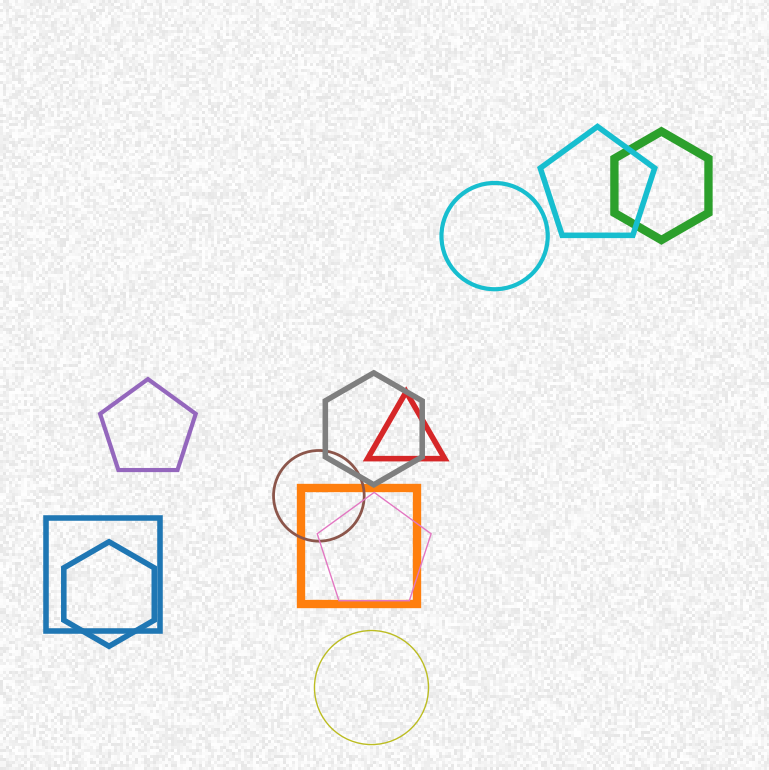[{"shape": "hexagon", "thickness": 2, "radius": 0.34, "center": [0.142, 0.229]}, {"shape": "square", "thickness": 2, "radius": 0.37, "center": [0.134, 0.254]}, {"shape": "square", "thickness": 3, "radius": 0.38, "center": [0.466, 0.291]}, {"shape": "hexagon", "thickness": 3, "radius": 0.35, "center": [0.859, 0.759]}, {"shape": "triangle", "thickness": 2, "radius": 0.29, "center": [0.527, 0.433]}, {"shape": "pentagon", "thickness": 1.5, "radius": 0.33, "center": [0.192, 0.442]}, {"shape": "circle", "thickness": 1, "radius": 0.29, "center": [0.414, 0.356]}, {"shape": "pentagon", "thickness": 0.5, "radius": 0.39, "center": [0.486, 0.283]}, {"shape": "hexagon", "thickness": 2, "radius": 0.36, "center": [0.485, 0.443]}, {"shape": "circle", "thickness": 0.5, "radius": 0.37, "center": [0.482, 0.107]}, {"shape": "circle", "thickness": 1.5, "radius": 0.35, "center": [0.642, 0.693]}, {"shape": "pentagon", "thickness": 2, "radius": 0.39, "center": [0.776, 0.758]}]